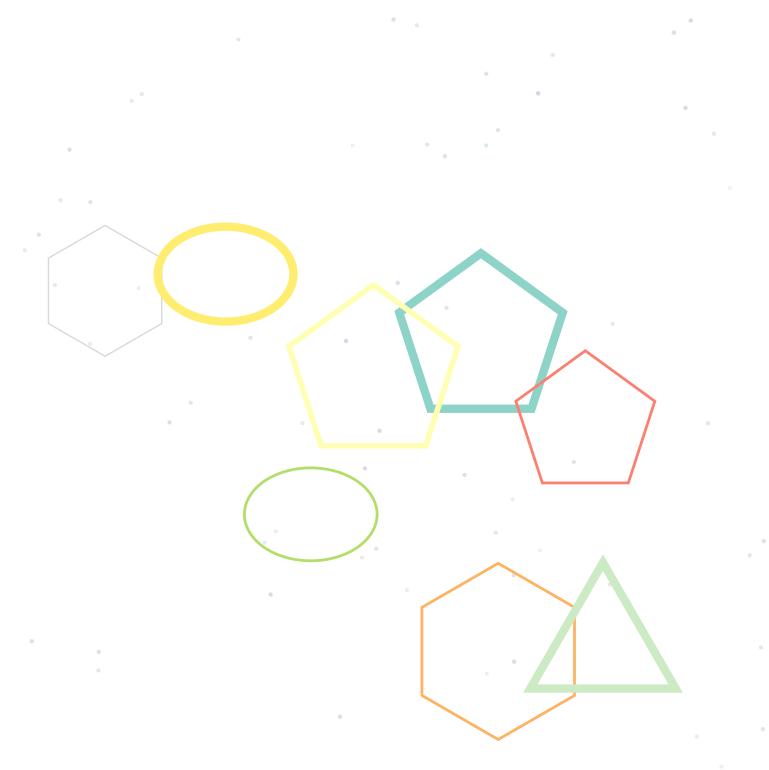[{"shape": "pentagon", "thickness": 3, "radius": 0.56, "center": [0.625, 0.559]}, {"shape": "pentagon", "thickness": 2, "radius": 0.58, "center": [0.485, 0.514]}, {"shape": "pentagon", "thickness": 1, "radius": 0.47, "center": [0.76, 0.45]}, {"shape": "hexagon", "thickness": 1, "radius": 0.57, "center": [0.647, 0.154]}, {"shape": "oval", "thickness": 1, "radius": 0.43, "center": [0.404, 0.332]}, {"shape": "hexagon", "thickness": 0.5, "radius": 0.42, "center": [0.136, 0.622]}, {"shape": "triangle", "thickness": 3, "radius": 0.55, "center": [0.783, 0.16]}, {"shape": "oval", "thickness": 3, "radius": 0.44, "center": [0.293, 0.644]}]